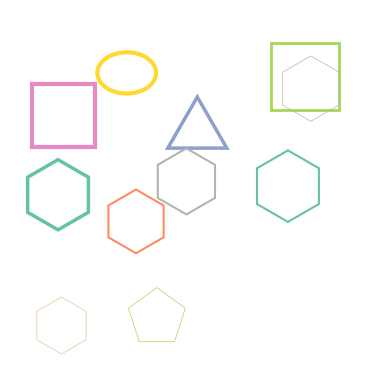[{"shape": "hexagon", "thickness": 2.5, "radius": 0.46, "center": [0.151, 0.494]}, {"shape": "hexagon", "thickness": 1.5, "radius": 0.46, "center": [0.748, 0.517]}, {"shape": "hexagon", "thickness": 1.5, "radius": 0.41, "center": [0.353, 0.425]}, {"shape": "triangle", "thickness": 2.5, "radius": 0.44, "center": [0.512, 0.66]}, {"shape": "square", "thickness": 3, "radius": 0.41, "center": [0.165, 0.7]}, {"shape": "pentagon", "thickness": 0.5, "radius": 0.39, "center": [0.408, 0.175]}, {"shape": "square", "thickness": 2, "radius": 0.44, "center": [0.792, 0.802]}, {"shape": "oval", "thickness": 3, "radius": 0.38, "center": [0.329, 0.811]}, {"shape": "hexagon", "thickness": 0.5, "radius": 0.37, "center": [0.16, 0.154]}, {"shape": "hexagon", "thickness": 0.5, "radius": 0.42, "center": [0.807, 0.77]}, {"shape": "hexagon", "thickness": 1.5, "radius": 0.43, "center": [0.484, 0.529]}]